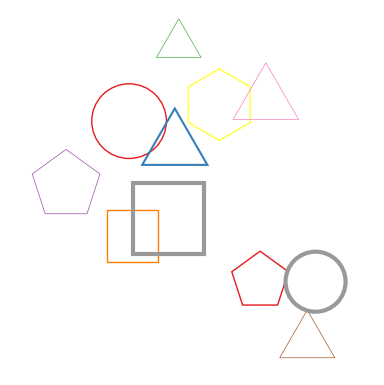[{"shape": "pentagon", "thickness": 1, "radius": 0.39, "center": [0.676, 0.27]}, {"shape": "circle", "thickness": 1, "radius": 0.48, "center": [0.335, 0.685]}, {"shape": "triangle", "thickness": 1.5, "radius": 0.49, "center": [0.454, 0.621]}, {"shape": "triangle", "thickness": 0.5, "radius": 0.34, "center": [0.464, 0.884]}, {"shape": "pentagon", "thickness": 0.5, "radius": 0.46, "center": [0.172, 0.52]}, {"shape": "square", "thickness": 1, "radius": 0.34, "center": [0.344, 0.388]}, {"shape": "hexagon", "thickness": 1, "radius": 0.46, "center": [0.57, 0.728]}, {"shape": "triangle", "thickness": 0.5, "radius": 0.41, "center": [0.798, 0.112]}, {"shape": "triangle", "thickness": 0.5, "radius": 0.49, "center": [0.69, 0.739]}, {"shape": "circle", "thickness": 3, "radius": 0.39, "center": [0.82, 0.268]}, {"shape": "square", "thickness": 3, "radius": 0.46, "center": [0.438, 0.432]}]